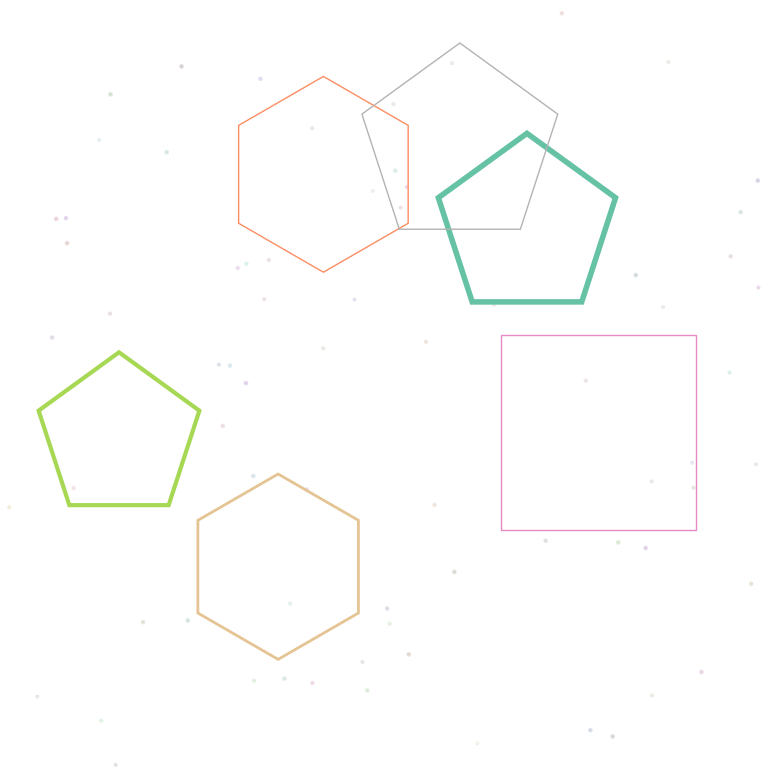[{"shape": "pentagon", "thickness": 2, "radius": 0.6, "center": [0.684, 0.706]}, {"shape": "hexagon", "thickness": 0.5, "radius": 0.64, "center": [0.42, 0.774]}, {"shape": "square", "thickness": 0.5, "radius": 0.63, "center": [0.777, 0.439]}, {"shape": "pentagon", "thickness": 1.5, "radius": 0.55, "center": [0.155, 0.433]}, {"shape": "hexagon", "thickness": 1, "radius": 0.6, "center": [0.361, 0.264]}, {"shape": "pentagon", "thickness": 0.5, "radius": 0.67, "center": [0.597, 0.81]}]